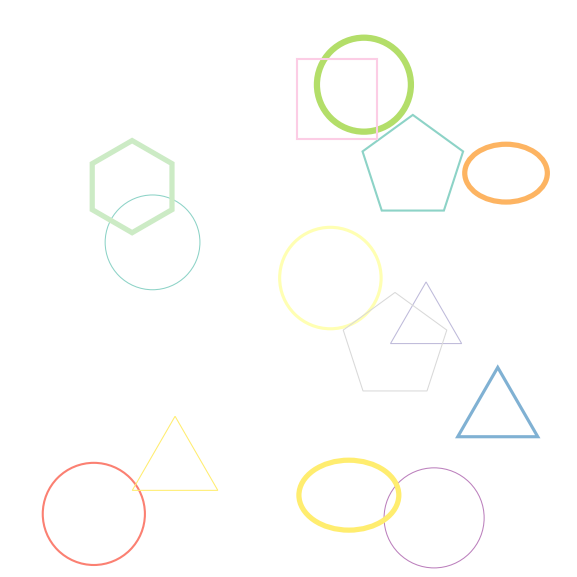[{"shape": "pentagon", "thickness": 1, "radius": 0.46, "center": [0.715, 0.709]}, {"shape": "circle", "thickness": 0.5, "radius": 0.41, "center": [0.264, 0.579]}, {"shape": "circle", "thickness": 1.5, "radius": 0.44, "center": [0.572, 0.518]}, {"shape": "triangle", "thickness": 0.5, "radius": 0.36, "center": [0.738, 0.44]}, {"shape": "circle", "thickness": 1, "radius": 0.44, "center": [0.162, 0.109]}, {"shape": "triangle", "thickness": 1.5, "radius": 0.4, "center": [0.862, 0.283]}, {"shape": "oval", "thickness": 2.5, "radius": 0.36, "center": [0.876, 0.699]}, {"shape": "circle", "thickness": 3, "radius": 0.41, "center": [0.63, 0.853]}, {"shape": "square", "thickness": 1, "radius": 0.35, "center": [0.584, 0.828]}, {"shape": "pentagon", "thickness": 0.5, "radius": 0.47, "center": [0.684, 0.398]}, {"shape": "circle", "thickness": 0.5, "radius": 0.43, "center": [0.752, 0.102]}, {"shape": "hexagon", "thickness": 2.5, "radius": 0.4, "center": [0.229, 0.676]}, {"shape": "triangle", "thickness": 0.5, "radius": 0.43, "center": [0.303, 0.193]}, {"shape": "oval", "thickness": 2.5, "radius": 0.43, "center": [0.604, 0.142]}]